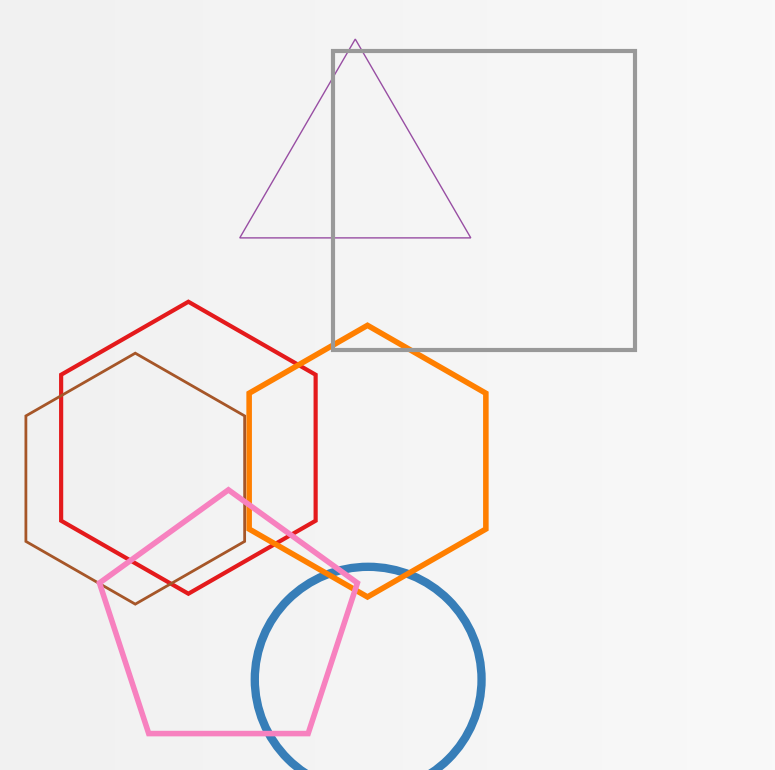[{"shape": "hexagon", "thickness": 1.5, "radius": 0.95, "center": [0.243, 0.419]}, {"shape": "circle", "thickness": 3, "radius": 0.73, "center": [0.475, 0.118]}, {"shape": "triangle", "thickness": 0.5, "radius": 0.86, "center": [0.458, 0.777]}, {"shape": "hexagon", "thickness": 2, "radius": 0.88, "center": [0.474, 0.401]}, {"shape": "hexagon", "thickness": 1, "radius": 0.81, "center": [0.175, 0.378]}, {"shape": "pentagon", "thickness": 2, "radius": 0.87, "center": [0.295, 0.189]}, {"shape": "square", "thickness": 1.5, "radius": 0.97, "center": [0.624, 0.74]}]